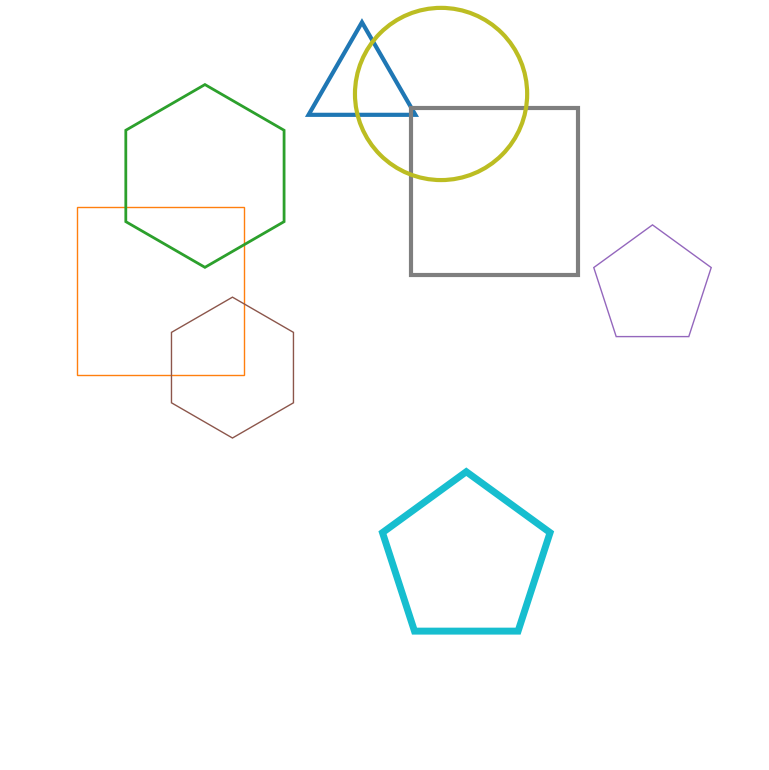[{"shape": "triangle", "thickness": 1.5, "radius": 0.4, "center": [0.47, 0.891]}, {"shape": "square", "thickness": 0.5, "radius": 0.55, "center": [0.208, 0.622]}, {"shape": "hexagon", "thickness": 1, "radius": 0.59, "center": [0.266, 0.771]}, {"shape": "pentagon", "thickness": 0.5, "radius": 0.4, "center": [0.847, 0.628]}, {"shape": "hexagon", "thickness": 0.5, "radius": 0.46, "center": [0.302, 0.523]}, {"shape": "square", "thickness": 1.5, "radius": 0.54, "center": [0.642, 0.751]}, {"shape": "circle", "thickness": 1.5, "radius": 0.56, "center": [0.573, 0.878]}, {"shape": "pentagon", "thickness": 2.5, "radius": 0.57, "center": [0.606, 0.273]}]